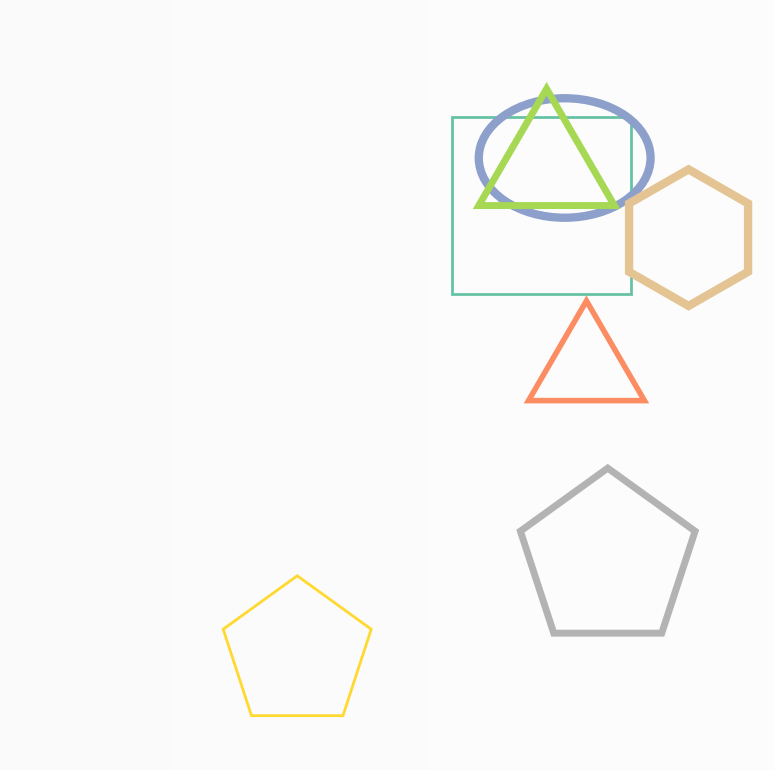[{"shape": "square", "thickness": 1, "radius": 0.58, "center": [0.699, 0.733]}, {"shape": "triangle", "thickness": 2, "radius": 0.43, "center": [0.757, 0.523]}, {"shape": "oval", "thickness": 3, "radius": 0.55, "center": [0.729, 0.795]}, {"shape": "triangle", "thickness": 2.5, "radius": 0.51, "center": [0.705, 0.784]}, {"shape": "pentagon", "thickness": 1, "radius": 0.5, "center": [0.384, 0.152]}, {"shape": "hexagon", "thickness": 3, "radius": 0.44, "center": [0.888, 0.691]}, {"shape": "pentagon", "thickness": 2.5, "radius": 0.59, "center": [0.784, 0.274]}]